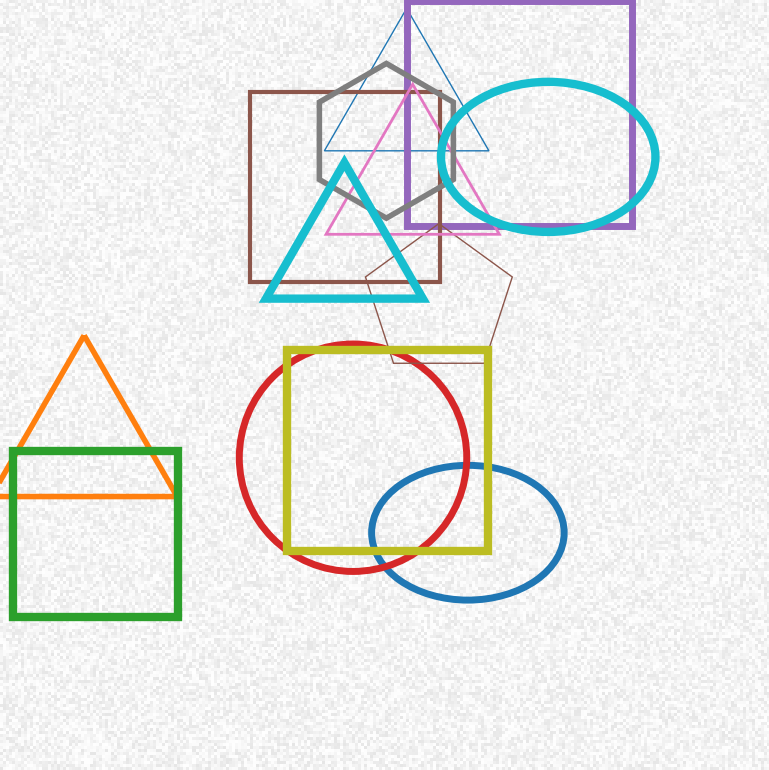[{"shape": "triangle", "thickness": 0.5, "radius": 0.62, "center": [0.528, 0.866]}, {"shape": "oval", "thickness": 2.5, "radius": 0.63, "center": [0.608, 0.308]}, {"shape": "triangle", "thickness": 2, "radius": 0.7, "center": [0.109, 0.425]}, {"shape": "square", "thickness": 3, "radius": 0.54, "center": [0.124, 0.307]}, {"shape": "circle", "thickness": 2.5, "radius": 0.74, "center": [0.458, 0.406]}, {"shape": "square", "thickness": 2.5, "radius": 0.73, "center": [0.675, 0.852]}, {"shape": "pentagon", "thickness": 0.5, "radius": 0.5, "center": [0.57, 0.609]}, {"shape": "square", "thickness": 1.5, "radius": 0.62, "center": [0.449, 0.757]}, {"shape": "triangle", "thickness": 1, "radius": 0.65, "center": [0.536, 0.761]}, {"shape": "hexagon", "thickness": 2, "radius": 0.5, "center": [0.502, 0.817]}, {"shape": "square", "thickness": 3, "radius": 0.65, "center": [0.503, 0.415]}, {"shape": "oval", "thickness": 3, "radius": 0.7, "center": [0.712, 0.796]}, {"shape": "triangle", "thickness": 3, "radius": 0.59, "center": [0.447, 0.671]}]